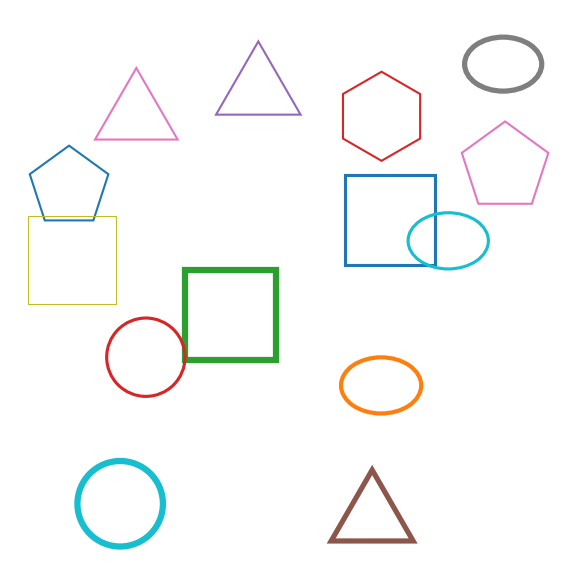[{"shape": "pentagon", "thickness": 1, "radius": 0.36, "center": [0.12, 0.675]}, {"shape": "square", "thickness": 1.5, "radius": 0.39, "center": [0.676, 0.619]}, {"shape": "oval", "thickness": 2, "radius": 0.35, "center": [0.66, 0.332]}, {"shape": "square", "thickness": 3, "radius": 0.39, "center": [0.399, 0.453]}, {"shape": "hexagon", "thickness": 1, "radius": 0.39, "center": [0.661, 0.798]}, {"shape": "circle", "thickness": 1.5, "radius": 0.34, "center": [0.253, 0.381]}, {"shape": "triangle", "thickness": 1, "radius": 0.42, "center": [0.447, 0.843]}, {"shape": "triangle", "thickness": 2.5, "radius": 0.41, "center": [0.644, 0.103]}, {"shape": "triangle", "thickness": 1, "radius": 0.41, "center": [0.236, 0.799]}, {"shape": "pentagon", "thickness": 1, "radius": 0.39, "center": [0.875, 0.71]}, {"shape": "oval", "thickness": 2.5, "radius": 0.33, "center": [0.871, 0.888]}, {"shape": "square", "thickness": 0.5, "radius": 0.38, "center": [0.124, 0.549]}, {"shape": "oval", "thickness": 1.5, "radius": 0.35, "center": [0.776, 0.582]}, {"shape": "circle", "thickness": 3, "radius": 0.37, "center": [0.208, 0.127]}]